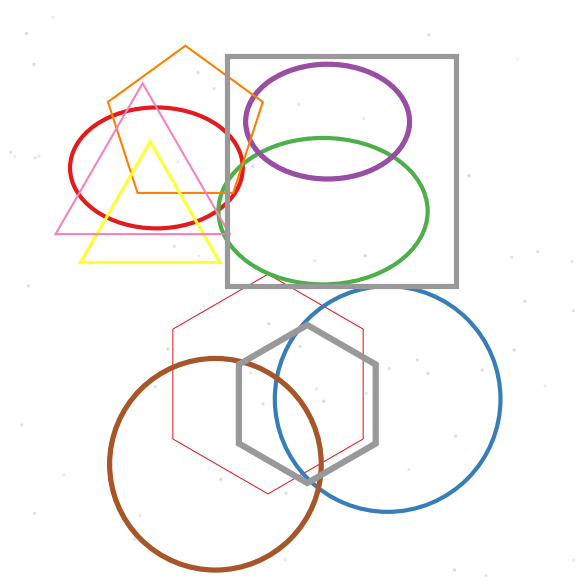[{"shape": "oval", "thickness": 2, "radius": 0.75, "center": [0.271, 0.708]}, {"shape": "hexagon", "thickness": 0.5, "radius": 0.95, "center": [0.464, 0.334]}, {"shape": "circle", "thickness": 2, "radius": 0.98, "center": [0.671, 0.308]}, {"shape": "oval", "thickness": 2, "radius": 0.91, "center": [0.559, 0.633]}, {"shape": "oval", "thickness": 2.5, "radius": 0.71, "center": [0.567, 0.789]}, {"shape": "pentagon", "thickness": 1, "radius": 0.7, "center": [0.321, 0.779]}, {"shape": "triangle", "thickness": 1.5, "radius": 0.7, "center": [0.26, 0.614]}, {"shape": "circle", "thickness": 2.5, "radius": 0.92, "center": [0.373, 0.195]}, {"shape": "triangle", "thickness": 1, "radius": 0.87, "center": [0.247, 0.681]}, {"shape": "hexagon", "thickness": 3, "radius": 0.68, "center": [0.532, 0.3]}, {"shape": "square", "thickness": 2.5, "radius": 0.99, "center": [0.592, 0.703]}]